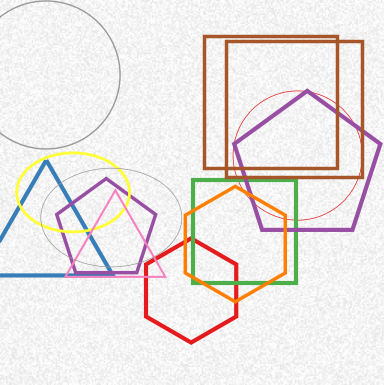[{"shape": "hexagon", "thickness": 3, "radius": 0.68, "center": [0.496, 0.246]}, {"shape": "circle", "thickness": 0.5, "radius": 0.84, "center": [0.773, 0.596]}, {"shape": "triangle", "thickness": 3, "radius": 1.0, "center": [0.12, 0.384]}, {"shape": "square", "thickness": 3, "radius": 0.67, "center": [0.635, 0.398]}, {"shape": "pentagon", "thickness": 3, "radius": 1.0, "center": [0.798, 0.564]}, {"shape": "pentagon", "thickness": 2.5, "radius": 0.68, "center": [0.276, 0.401]}, {"shape": "hexagon", "thickness": 2.5, "radius": 0.75, "center": [0.611, 0.366]}, {"shape": "oval", "thickness": 2, "radius": 0.73, "center": [0.19, 0.5]}, {"shape": "square", "thickness": 2.5, "radius": 0.86, "center": [0.703, 0.736]}, {"shape": "square", "thickness": 2.5, "radius": 0.88, "center": [0.764, 0.717]}, {"shape": "triangle", "thickness": 1.5, "radius": 0.75, "center": [0.3, 0.356]}, {"shape": "circle", "thickness": 1, "radius": 0.96, "center": [0.12, 0.805]}, {"shape": "oval", "thickness": 0.5, "radius": 0.92, "center": [0.289, 0.435]}]